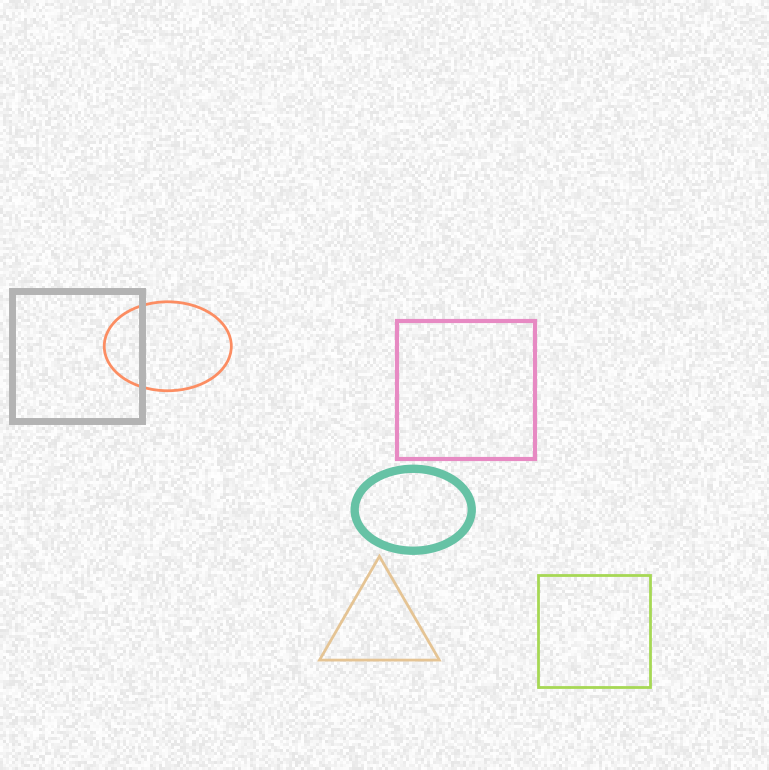[{"shape": "oval", "thickness": 3, "radius": 0.38, "center": [0.537, 0.338]}, {"shape": "oval", "thickness": 1, "radius": 0.41, "center": [0.218, 0.55]}, {"shape": "square", "thickness": 1.5, "radius": 0.45, "center": [0.605, 0.494]}, {"shape": "square", "thickness": 1, "radius": 0.36, "center": [0.771, 0.18]}, {"shape": "triangle", "thickness": 1, "radius": 0.45, "center": [0.493, 0.188]}, {"shape": "square", "thickness": 2.5, "radius": 0.42, "center": [0.1, 0.538]}]